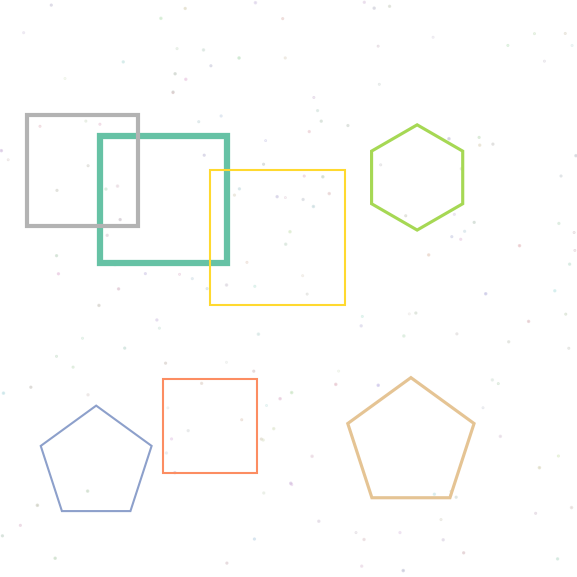[{"shape": "square", "thickness": 3, "radius": 0.55, "center": [0.283, 0.654]}, {"shape": "square", "thickness": 1, "radius": 0.4, "center": [0.364, 0.262]}, {"shape": "pentagon", "thickness": 1, "radius": 0.5, "center": [0.167, 0.196]}, {"shape": "hexagon", "thickness": 1.5, "radius": 0.46, "center": [0.722, 0.692]}, {"shape": "square", "thickness": 1, "radius": 0.58, "center": [0.48, 0.588]}, {"shape": "pentagon", "thickness": 1.5, "radius": 0.57, "center": [0.712, 0.23]}, {"shape": "square", "thickness": 2, "radius": 0.48, "center": [0.143, 0.703]}]